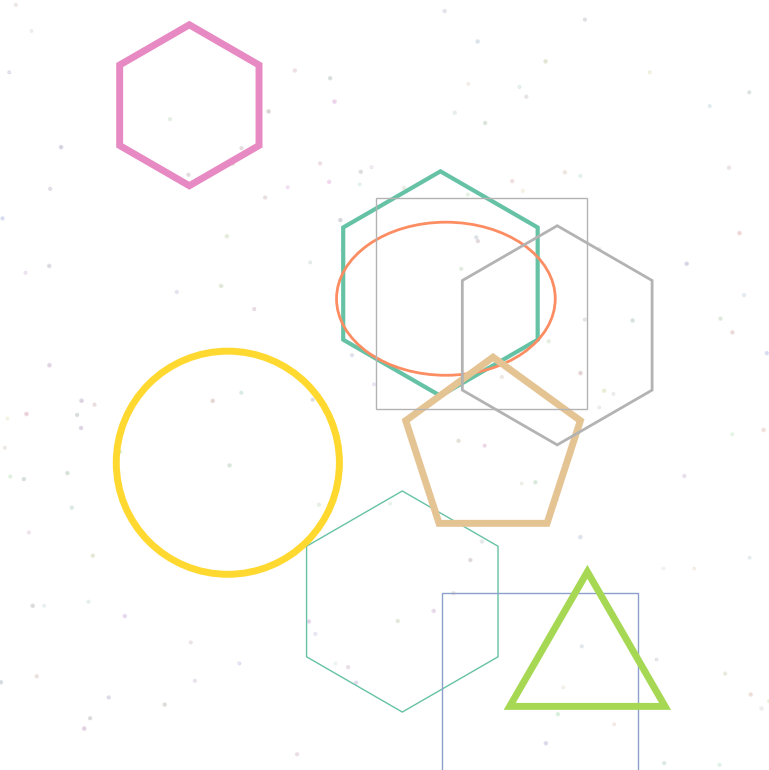[{"shape": "hexagon", "thickness": 0.5, "radius": 0.72, "center": [0.522, 0.219]}, {"shape": "hexagon", "thickness": 1.5, "radius": 0.73, "center": [0.572, 0.632]}, {"shape": "oval", "thickness": 1, "radius": 0.71, "center": [0.579, 0.612]}, {"shape": "square", "thickness": 0.5, "radius": 0.64, "center": [0.701, 0.102]}, {"shape": "hexagon", "thickness": 2.5, "radius": 0.52, "center": [0.246, 0.863]}, {"shape": "triangle", "thickness": 2.5, "radius": 0.58, "center": [0.763, 0.141]}, {"shape": "circle", "thickness": 2.5, "radius": 0.72, "center": [0.296, 0.399]}, {"shape": "pentagon", "thickness": 2.5, "radius": 0.6, "center": [0.64, 0.417]}, {"shape": "hexagon", "thickness": 1, "radius": 0.71, "center": [0.724, 0.565]}, {"shape": "square", "thickness": 0.5, "radius": 0.69, "center": [0.625, 0.606]}]